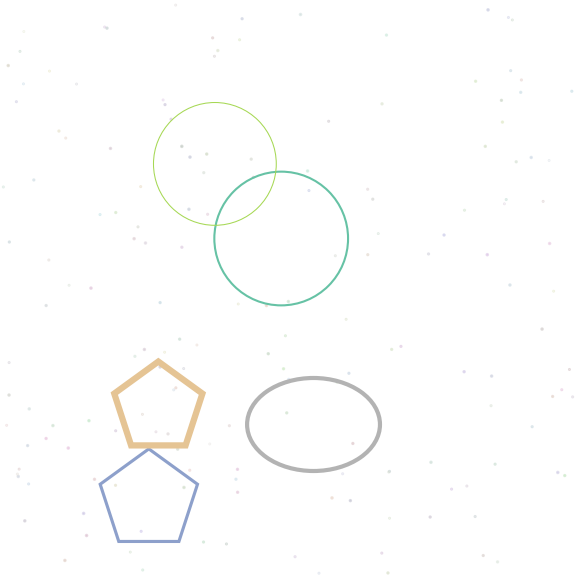[{"shape": "circle", "thickness": 1, "radius": 0.58, "center": [0.487, 0.586]}, {"shape": "pentagon", "thickness": 1.5, "radius": 0.44, "center": [0.258, 0.133]}, {"shape": "circle", "thickness": 0.5, "radius": 0.53, "center": [0.372, 0.715]}, {"shape": "pentagon", "thickness": 3, "radius": 0.4, "center": [0.274, 0.293]}, {"shape": "oval", "thickness": 2, "radius": 0.58, "center": [0.543, 0.264]}]